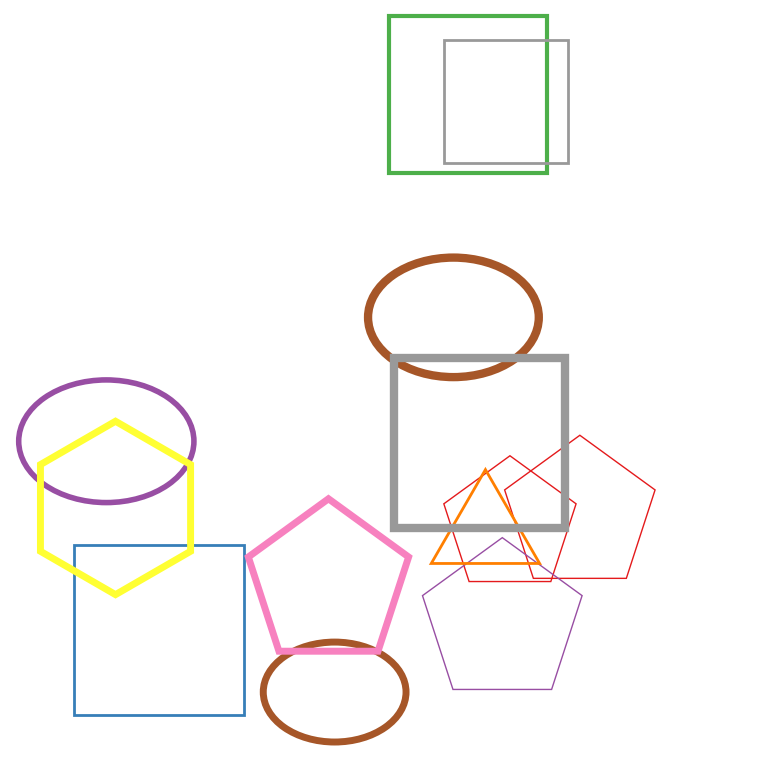[{"shape": "pentagon", "thickness": 0.5, "radius": 0.45, "center": [0.662, 0.318]}, {"shape": "pentagon", "thickness": 0.5, "radius": 0.51, "center": [0.753, 0.332]}, {"shape": "square", "thickness": 1, "radius": 0.55, "center": [0.206, 0.182]}, {"shape": "square", "thickness": 1.5, "radius": 0.51, "center": [0.608, 0.877]}, {"shape": "oval", "thickness": 2, "radius": 0.57, "center": [0.138, 0.427]}, {"shape": "pentagon", "thickness": 0.5, "radius": 0.54, "center": [0.652, 0.193]}, {"shape": "triangle", "thickness": 1, "radius": 0.41, "center": [0.63, 0.309]}, {"shape": "hexagon", "thickness": 2.5, "radius": 0.56, "center": [0.15, 0.34]}, {"shape": "oval", "thickness": 2.5, "radius": 0.46, "center": [0.435, 0.101]}, {"shape": "oval", "thickness": 3, "radius": 0.55, "center": [0.589, 0.588]}, {"shape": "pentagon", "thickness": 2.5, "radius": 0.55, "center": [0.427, 0.243]}, {"shape": "square", "thickness": 1, "radius": 0.4, "center": [0.657, 0.868]}, {"shape": "square", "thickness": 3, "radius": 0.55, "center": [0.623, 0.425]}]